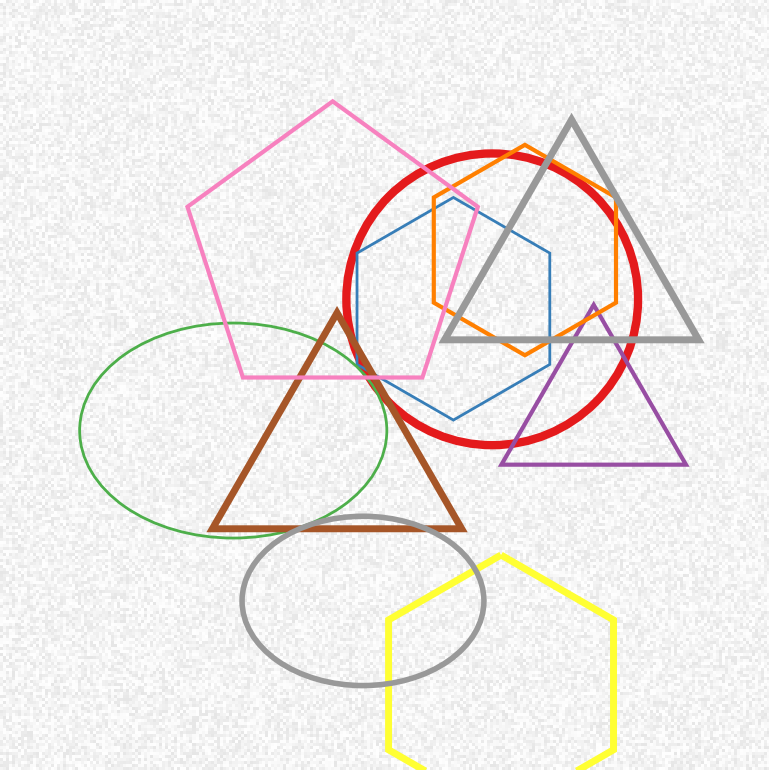[{"shape": "circle", "thickness": 3, "radius": 0.95, "center": [0.639, 0.611]}, {"shape": "hexagon", "thickness": 1, "radius": 0.72, "center": [0.589, 0.599]}, {"shape": "oval", "thickness": 1, "radius": 1.0, "center": [0.303, 0.441]}, {"shape": "triangle", "thickness": 1.5, "radius": 0.69, "center": [0.771, 0.466]}, {"shape": "hexagon", "thickness": 1.5, "radius": 0.68, "center": [0.682, 0.675]}, {"shape": "hexagon", "thickness": 2.5, "radius": 0.84, "center": [0.651, 0.111]}, {"shape": "triangle", "thickness": 2.5, "radius": 0.93, "center": [0.438, 0.407]}, {"shape": "pentagon", "thickness": 1.5, "radius": 0.99, "center": [0.432, 0.67]}, {"shape": "oval", "thickness": 2, "radius": 0.79, "center": [0.471, 0.22]}, {"shape": "triangle", "thickness": 2.5, "radius": 0.95, "center": [0.742, 0.654]}]